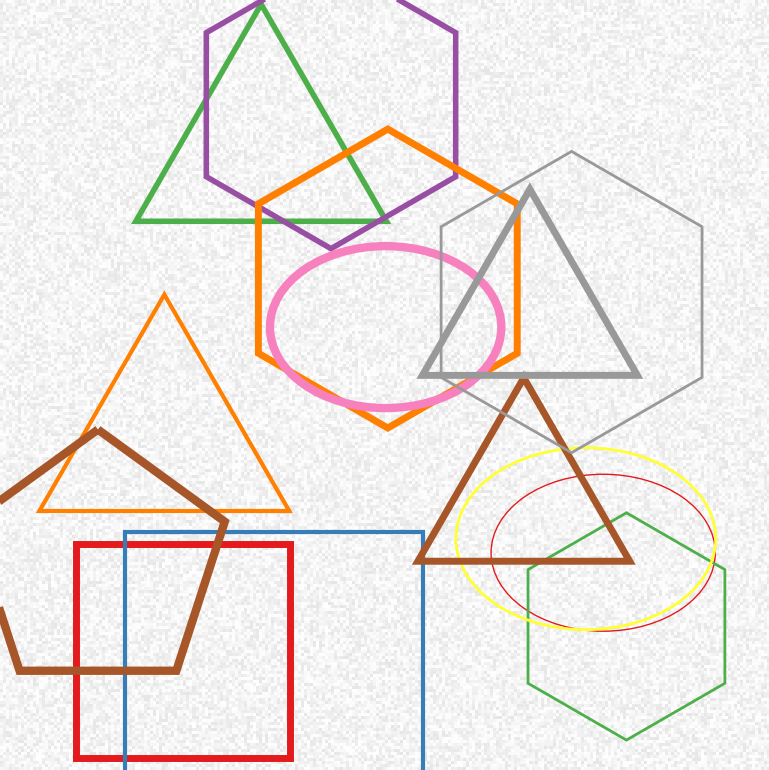[{"shape": "oval", "thickness": 0.5, "radius": 0.73, "center": [0.783, 0.282]}, {"shape": "square", "thickness": 2.5, "radius": 0.69, "center": [0.238, 0.154]}, {"shape": "square", "thickness": 1.5, "radius": 0.97, "center": [0.356, 0.116]}, {"shape": "triangle", "thickness": 2, "radius": 0.94, "center": [0.339, 0.807]}, {"shape": "hexagon", "thickness": 1, "radius": 0.74, "center": [0.814, 0.186]}, {"shape": "hexagon", "thickness": 2, "radius": 0.93, "center": [0.43, 0.864]}, {"shape": "triangle", "thickness": 1.5, "radius": 0.94, "center": [0.213, 0.43]}, {"shape": "hexagon", "thickness": 2.5, "radius": 0.97, "center": [0.504, 0.638]}, {"shape": "oval", "thickness": 1, "radius": 0.84, "center": [0.761, 0.3]}, {"shape": "triangle", "thickness": 2.5, "radius": 0.79, "center": [0.68, 0.351]}, {"shape": "pentagon", "thickness": 3, "radius": 0.87, "center": [0.127, 0.269]}, {"shape": "oval", "thickness": 3, "radius": 0.75, "center": [0.501, 0.575]}, {"shape": "hexagon", "thickness": 1, "radius": 0.98, "center": [0.742, 0.608]}, {"shape": "triangle", "thickness": 2.5, "radius": 0.81, "center": [0.688, 0.593]}]